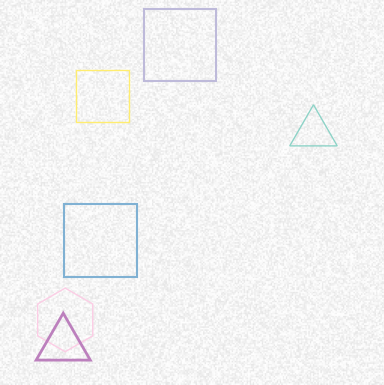[{"shape": "triangle", "thickness": 1, "radius": 0.36, "center": [0.814, 0.657]}, {"shape": "square", "thickness": 1.5, "radius": 0.47, "center": [0.468, 0.883]}, {"shape": "square", "thickness": 1.5, "radius": 0.48, "center": [0.261, 0.375]}, {"shape": "hexagon", "thickness": 1, "radius": 0.41, "center": [0.169, 0.169]}, {"shape": "triangle", "thickness": 2, "radius": 0.41, "center": [0.164, 0.105]}, {"shape": "square", "thickness": 1, "radius": 0.34, "center": [0.266, 0.751]}]